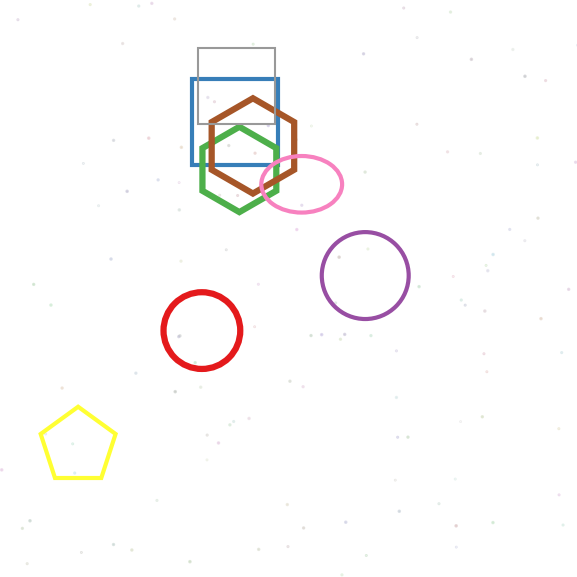[{"shape": "circle", "thickness": 3, "radius": 0.33, "center": [0.35, 0.427]}, {"shape": "square", "thickness": 2, "radius": 0.37, "center": [0.407, 0.788]}, {"shape": "hexagon", "thickness": 3, "radius": 0.37, "center": [0.415, 0.706]}, {"shape": "circle", "thickness": 2, "radius": 0.38, "center": [0.632, 0.522]}, {"shape": "pentagon", "thickness": 2, "radius": 0.34, "center": [0.135, 0.227]}, {"shape": "hexagon", "thickness": 3, "radius": 0.41, "center": [0.438, 0.746]}, {"shape": "oval", "thickness": 2, "radius": 0.35, "center": [0.522, 0.68]}, {"shape": "square", "thickness": 1, "radius": 0.33, "center": [0.41, 0.85]}]